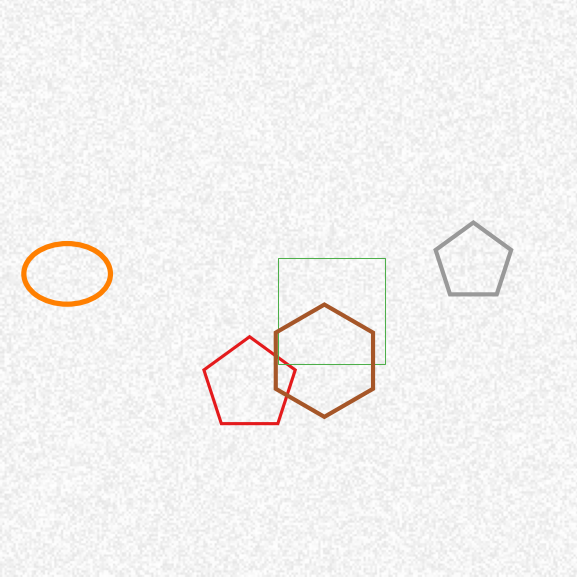[{"shape": "pentagon", "thickness": 1.5, "radius": 0.42, "center": [0.432, 0.333]}, {"shape": "square", "thickness": 0.5, "radius": 0.46, "center": [0.573, 0.461]}, {"shape": "oval", "thickness": 2.5, "radius": 0.37, "center": [0.116, 0.525]}, {"shape": "hexagon", "thickness": 2, "radius": 0.49, "center": [0.562, 0.375]}, {"shape": "pentagon", "thickness": 2, "radius": 0.34, "center": [0.82, 0.545]}]